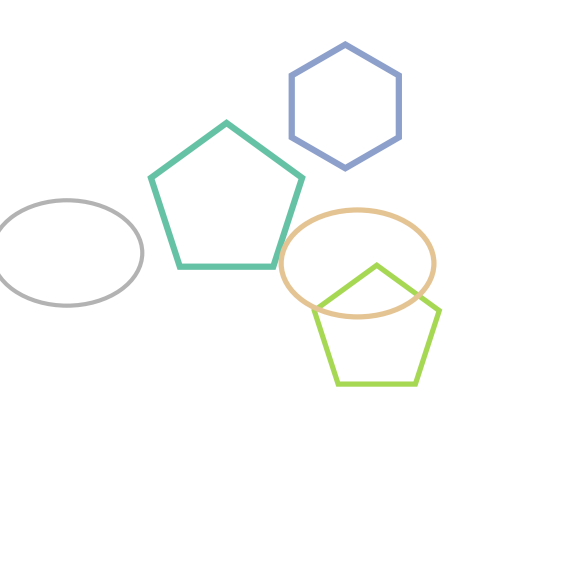[{"shape": "pentagon", "thickness": 3, "radius": 0.69, "center": [0.392, 0.649]}, {"shape": "hexagon", "thickness": 3, "radius": 0.54, "center": [0.598, 0.815]}, {"shape": "pentagon", "thickness": 2.5, "radius": 0.57, "center": [0.652, 0.426]}, {"shape": "oval", "thickness": 2.5, "radius": 0.66, "center": [0.619, 0.543]}, {"shape": "oval", "thickness": 2, "radius": 0.65, "center": [0.116, 0.561]}]